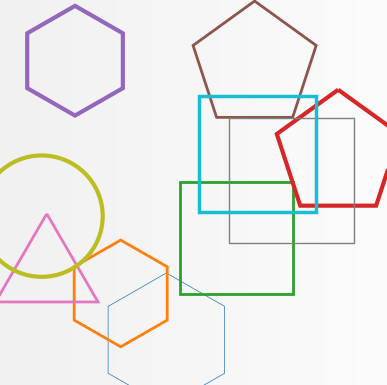[{"shape": "hexagon", "thickness": 0.5, "radius": 0.87, "center": [0.429, 0.117]}, {"shape": "hexagon", "thickness": 2, "radius": 0.69, "center": [0.311, 0.238]}, {"shape": "square", "thickness": 2, "radius": 0.73, "center": [0.61, 0.383]}, {"shape": "pentagon", "thickness": 3, "radius": 0.83, "center": [0.873, 0.6]}, {"shape": "hexagon", "thickness": 3, "radius": 0.71, "center": [0.194, 0.842]}, {"shape": "pentagon", "thickness": 2, "radius": 0.84, "center": [0.657, 0.83]}, {"shape": "triangle", "thickness": 2, "radius": 0.76, "center": [0.121, 0.292]}, {"shape": "square", "thickness": 1, "radius": 0.81, "center": [0.752, 0.531]}, {"shape": "circle", "thickness": 3, "radius": 0.79, "center": [0.107, 0.439]}, {"shape": "square", "thickness": 2.5, "radius": 0.75, "center": [0.665, 0.6]}]